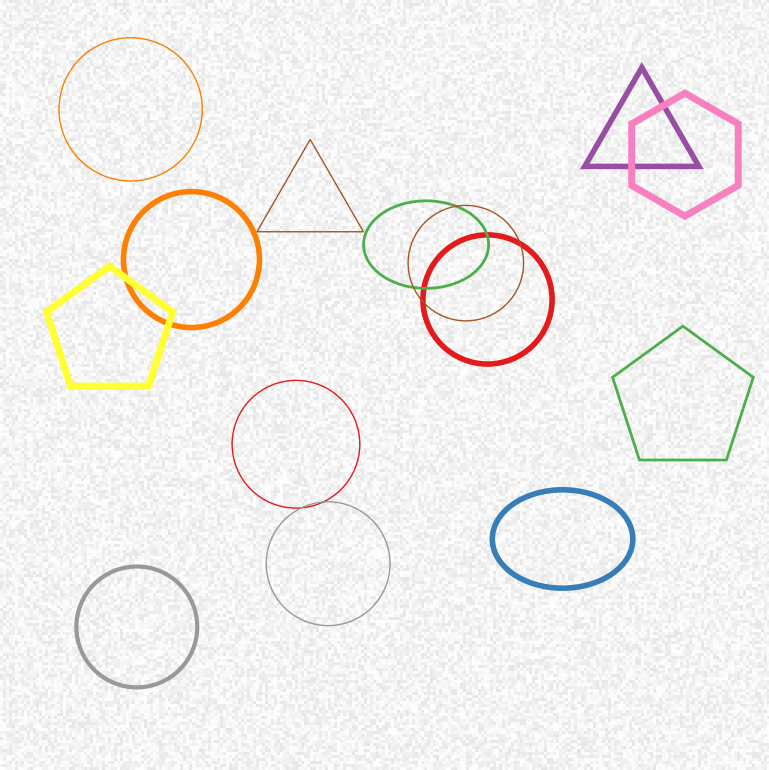[{"shape": "circle", "thickness": 0.5, "radius": 0.41, "center": [0.384, 0.423]}, {"shape": "circle", "thickness": 2, "radius": 0.42, "center": [0.633, 0.611]}, {"shape": "oval", "thickness": 2, "radius": 0.46, "center": [0.731, 0.3]}, {"shape": "oval", "thickness": 1, "radius": 0.41, "center": [0.553, 0.682]}, {"shape": "pentagon", "thickness": 1, "radius": 0.48, "center": [0.887, 0.48]}, {"shape": "triangle", "thickness": 2, "radius": 0.43, "center": [0.834, 0.827]}, {"shape": "circle", "thickness": 0.5, "radius": 0.47, "center": [0.17, 0.858]}, {"shape": "circle", "thickness": 2, "radius": 0.44, "center": [0.249, 0.663]}, {"shape": "pentagon", "thickness": 2.5, "radius": 0.43, "center": [0.142, 0.568]}, {"shape": "triangle", "thickness": 0.5, "radius": 0.4, "center": [0.403, 0.739]}, {"shape": "circle", "thickness": 0.5, "radius": 0.37, "center": [0.605, 0.658]}, {"shape": "hexagon", "thickness": 2.5, "radius": 0.4, "center": [0.89, 0.799]}, {"shape": "circle", "thickness": 0.5, "radius": 0.4, "center": [0.426, 0.268]}, {"shape": "circle", "thickness": 1.5, "radius": 0.39, "center": [0.178, 0.186]}]